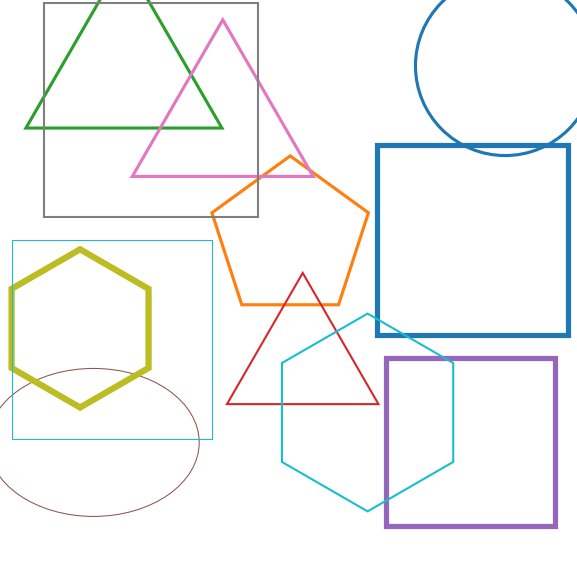[{"shape": "circle", "thickness": 1.5, "radius": 0.78, "center": [0.875, 0.885]}, {"shape": "square", "thickness": 2.5, "radius": 0.83, "center": [0.819, 0.584]}, {"shape": "pentagon", "thickness": 1.5, "radius": 0.71, "center": [0.502, 0.587]}, {"shape": "triangle", "thickness": 1.5, "radius": 0.98, "center": [0.215, 0.875]}, {"shape": "triangle", "thickness": 1, "radius": 0.76, "center": [0.524, 0.375]}, {"shape": "square", "thickness": 2.5, "radius": 0.73, "center": [0.815, 0.234]}, {"shape": "oval", "thickness": 0.5, "radius": 0.92, "center": [0.162, 0.233]}, {"shape": "triangle", "thickness": 1.5, "radius": 0.9, "center": [0.386, 0.784]}, {"shape": "square", "thickness": 1, "radius": 0.93, "center": [0.262, 0.808]}, {"shape": "hexagon", "thickness": 3, "radius": 0.68, "center": [0.139, 0.43]}, {"shape": "hexagon", "thickness": 1, "radius": 0.86, "center": [0.637, 0.285]}, {"shape": "square", "thickness": 0.5, "radius": 0.86, "center": [0.194, 0.411]}]